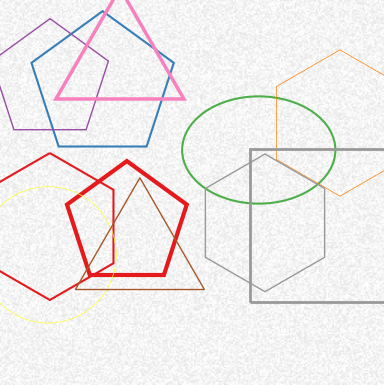[{"shape": "pentagon", "thickness": 3, "radius": 0.82, "center": [0.33, 0.418]}, {"shape": "hexagon", "thickness": 1.5, "radius": 0.95, "center": [0.129, 0.412]}, {"shape": "pentagon", "thickness": 1.5, "radius": 0.97, "center": [0.267, 0.777]}, {"shape": "oval", "thickness": 1.5, "radius": 1.0, "center": [0.672, 0.61]}, {"shape": "pentagon", "thickness": 1, "radius": 0.8, "center": [0.13, 0.792]}, {"shape": "hexagon", "thickness": 0.5, "radius": 0.95, "center": [0.883, 0.681]}, {"shape": "circle", "thickness": 0.5, "radius": 0.89, "center": [0.125, 0.338]}, {"shape": "triangle", "thickness": 1, "radius": 0.97, "center": [0.363, 0.345]}, {"shape": "triangle", "thickness": 2.5, "radius": 0.96, "center": [0.311, 0.839]}, {"shape": "hexagon", "thickness": 1, "radius": 0.89, "center": [0.688, 0.421]}, {"shape": "square", "thickness": 2, "radius": 0.99, "center": [0.847, 0.415]}]